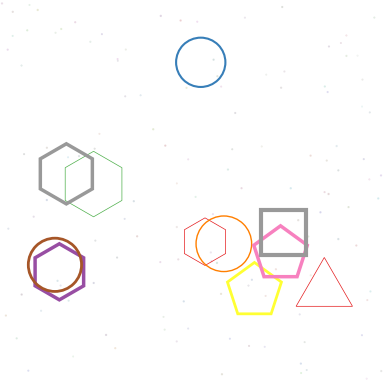[{"shape": "hexagon", "thickness": 0.5, "radius": 0.31, "center": [0.532, 0.372]}, {"shape": "triangle", "thickness": 0.5, "radius": 0.42, "center": [0.842, 0.247]}, {"shape": "circle", "thickness": 1.5, "radius": 0.32, "center": [0.521, 0.838]}, {"shape": "hexagon", "thickness": 0.5, "radius": 0.43, "center": [0.243, 0.522]}, {"shape": "hexagon", "thickness": 2.5, "radius": 0.36, "center": [0.154, 0.294]}, {"shape": "circle", "thickness": 1, "radius": 0.36, "center": [0.581, 0.367]}, {"shape": "pentagon", "thickness": 2, "radius": 0.37, "center": [0.661, 0.245]}, {"shape": "circle", "thickness": 2, "radius": 0.35, "center": [0.143, 0.312]}, {"shape": "pentagon", "thickness": 2.5, "radius": 0.37, "center": [0.729, 0.34]}, {"shape": "square", "thickness": 3, "radius": 0.29, "center": [0.735, 0.397]}, {"shape": "hexagon", "thickness": 2.5, "radius": 0.39, "center": [0.172, 0.548]}]